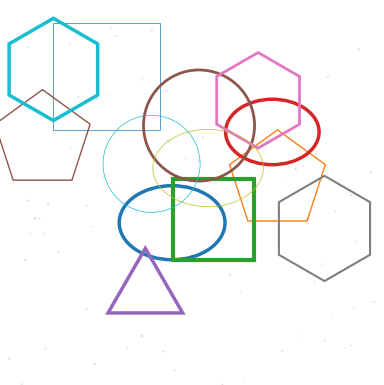[{"shape": "square", "thickness": 0.5, "radius": 0.69, "center": [0.276, 0.801]}, {"shape": "oval", "thickness": 2.5, "radius": 0.69, "center": [0.447, 0.422]}, {"shape": "pentagon", "thickness": 1, "radius": 0.65, "center": [0.721, 0.532]}, {"shape": "square", "thickness": 3, "radius": 0.53, "center": [0.555, 0.43]}, {"shape": "oval", "thickness": 2.5, "radius": 0.61, "center": [0.707, 0.657]}, {"shape": "triangle", "thickness": 2.5, "radius": 0.56, "center": [0.378, 0.243]}, {"shape": "pentagon", "thickness": 1, "radius": 0.65, "center": [0.11, 0.637]}, {"shape": "circle", "thickness": 2, "radius": 0.72, "center": [0.517, 0.674]}, {"shape": "hexagon", "thickness": 2, "radius": 0.62, "center": [0.67, 0.739]}, {"shape": "hexagon", "thickness": 1.5, "radius": 0.68, "center": [0.843, 0.407]}, {"shape": "oval", "thickness": 0.5, "radius": 0.72, "center": [0.54, 0.564]}, {"shape": "hexagon", "thickness": 2.5, "radius": 0.66, "center": [0.139, 0.82]}, {"shape": "circle", "thickness": 0.5, "radius": 0.63, "center": [0.394, 0.574]}]